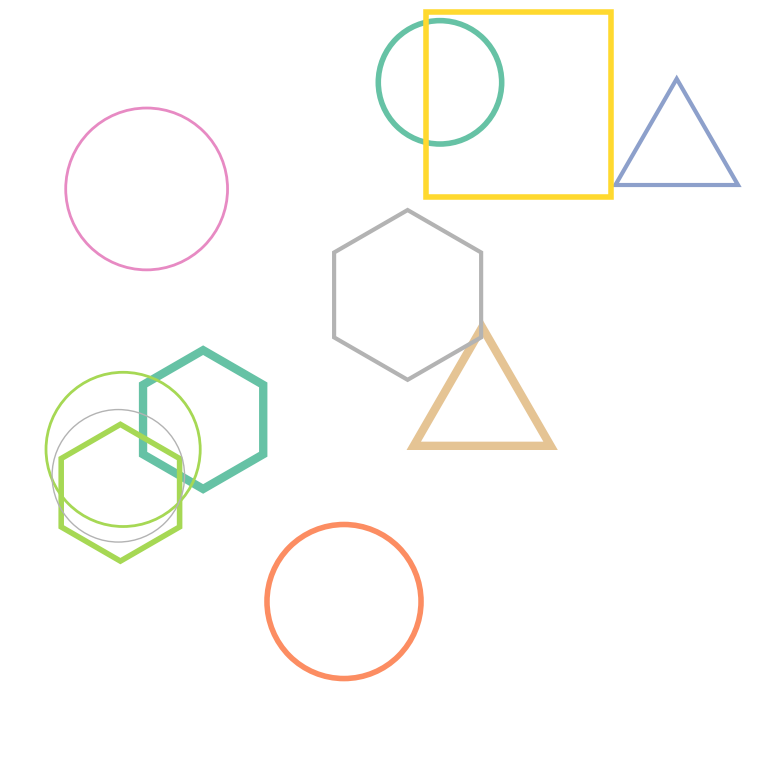[{"shape": "circle", "thickness": 2, "radius": 0.4, "center": [0.571, 0.893]}, {"shape": "hexagon", "thickness": 3, "radius": 0.45, "center": [0.264, 0.455]}, {"shape": "circle", "thickness": 2, "radius": 0.5, "center": [0.447, 0.219]}, {"shape": "triangle", "thickness": 1.5, "radius": 0.46, "center": [0.879, 0.806]}, {"shape": "circle", "thickness": 1, "radius": 0.53, "center": [0.19, 0.755]}, {"shape": "hexagon", "thickness": 2, "radius": 0.44, "center": [0.156, 0.36]}, {"shape": "circle", "thickness": 1, "radius": 0.5, "center": [0.16, 0.416]}, {"shape": "square", "thickness": 2, "radius": 0.6, "center": [0.673, 0.864]}, {"shape": "triangle", "thickness": 3, "radius": 0.51, "center": [0.626, 0.472]}, {"shape": "hexagon", "thickness": 1.5, "radius": 0.55, "center": [0.529, 0.617]}, {"shape": "circle", "thickness": 0.5, "radius": 0.43, "center": [0.154, 0.382]}]